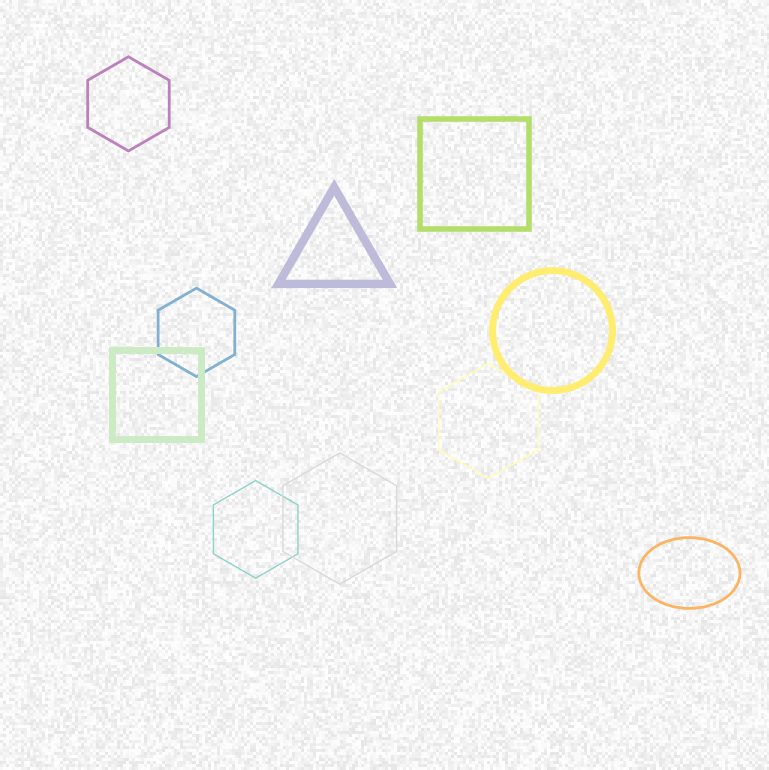[{"shape": "hexagon", "thickness": 0.5, "radius": 0.32, "center": [0.332, 0.313]}, {"shape": "hexagon", "thickness": 0.5, "radius": 0.37, "center": [0.634, 0.453]}, {"shape": "triangle", "thickness": 3, "radius": 0.42, "center": [0.434, 0.673]}, {"shape": "hexagon", "thickness": 1, "radius": 0.29, "center": [0.255, 0.568]}, {"shape": "oval", "thickness": 1, "radius": 0.33, "center": [0.895, 0.256]}, {"shape": "square", "thickness": 2, "radius": 0.35, "center": [0.616, 0.774]}, {"shape": "hexagon", "thickness": 0.5, "radius": 0.43, "center": [0.441, 0.327]}, {"shape": "hexagon", "thickness": 1, "radius": 0.31, "center": [0.167, 0.865]}, {"shape": "square", "thickness": 2.5, "radius": 0.29, "center": [0.203, 0.488]}, {"shape": "circle", "thickness": 2.5, "radius": 0.39, "center": [0.718, 0.571]}]